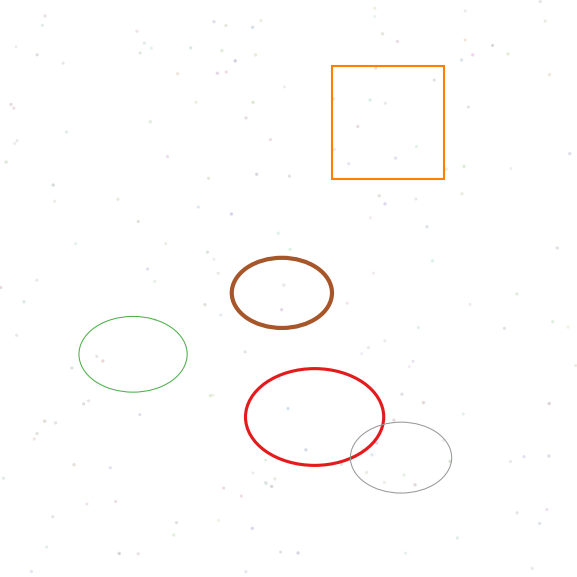[{"shape": "oval", "thickness": 1.5, "radius": 0.6, "center": [0.545, 0.277]}, {"shape": "oval", "thickness": 0.5, "radius": 0.47, "center": [0.23, 0.386]}, {"shape": "square", "thickness": 1, "radius": 0.49, "center": [0.671, 0.787]}, {"shape": "oval", "thickness": 2, "radius": 0.43, "center": [0.488, 0.492]}, {"shape": "oval", "thickness": 0.5, "radius": 0.44, "center": [0.694, 0.207]}]